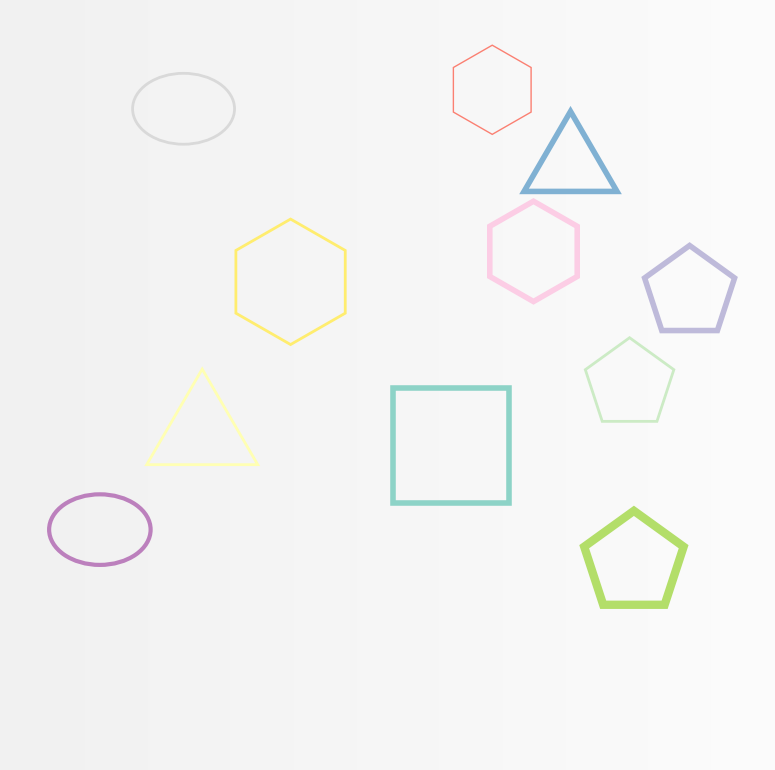[{"shape": "square", "thickness": 2, "radius": 0.37, "center": [0.582, 0.421]}, {"shape": "triangle", "thickness": 1, "radius": 0.41, "center": [0.261, 0.438]}, {"shape": "pentagon", "thickness": 2, "radius": 0.31, "center": [0.89, 0.62]}, {"shape": "hexagon", "thickness": 0.5, "radius": 0.29, "center": [0.635, 0.883]}, {"shape": "triangle", "thickness": 2, "radius": 0.35, "center": [0.736, 0.786]}, {"shape": "pentagon", "thickness": 3, "radius": 0.34, "center": [0.818, 0.269]}, {"shape": "hexagon", "thickness": 2, "radius": 0.33, "center": [0.688, 0.674]}, {"shape": "oval", "thickness": 1, "radius": 0.33, "center": [0.237, 0.859]}, {"shape": "oval", "thickness": 1.5, "radius": 0.33, "center": [0.129, 0.312]}, {"shape": "pentagon", "thickness": 1, "radius": 0.3, "center": [0.812, 0.501]}, {"shape": "hexagon", "thickness": 1, "radius": 0.41, "center": [0.375, 0.634]}]